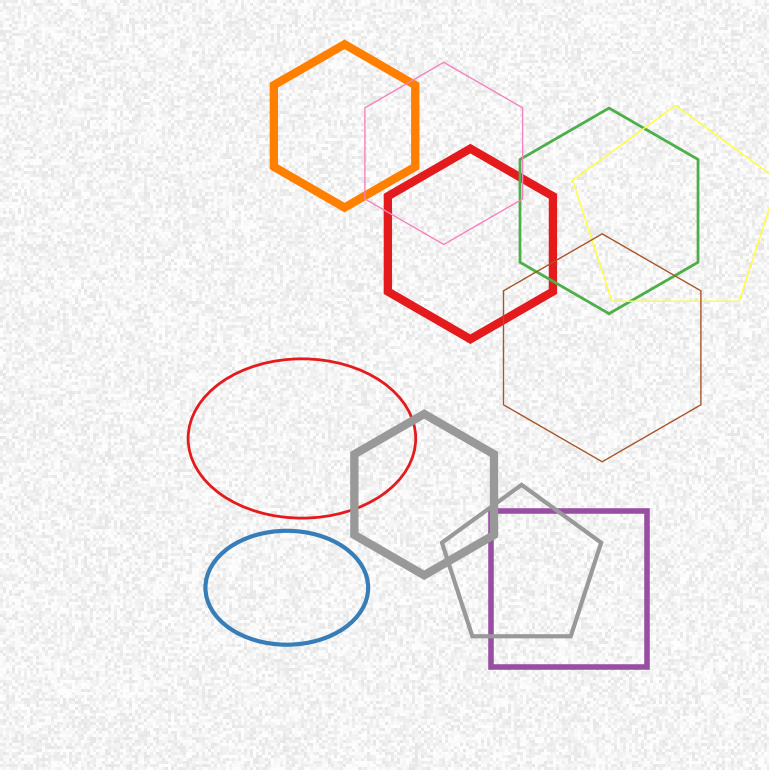[{"shape": "oval", "thickness": 1, "radius": 0.74, "center": [0.392, 0.431]}, {"shape": "hexagon", "thickness": 3, "radius": 0.62, "center": [0.611, 0.683]}, {"shape": "oval", "thickness": 1.5, "radius": 0.53, "center": [0.372, 0.237]}, {"shape": "hexagon", "thickness": 1, "radius": 0.67, "center": [0.791, 0.726]}, {"shape": "square", "thickness": 2, "radius": 0.51, "center": [0.739, 0.235]}, {"shape": "hexagon", "thickness": 3, "radius": 0.53, "center": [0.447, 0.836]}, {"shape": "pentagon", "thickness": 0.5, "radius": 0.7, "center": [0.877, 0.722]}, {"shape": "hexagon", "thickness": 0.5, "radius": 0.74, "center": [0.782, 0.548]}, {"shape": "hexagon", "thickness": 0.5, "radius": 0.59, "center": [0.576, 0.801]}, {"shape": "hexagon", "thickness": 3, "radius": 0.52, "center": [0.551, 0.358]}, {"shape": "pentagon", "thickness": 1.5, "radius": 0.54, "center": [0.677, 0.262]}]